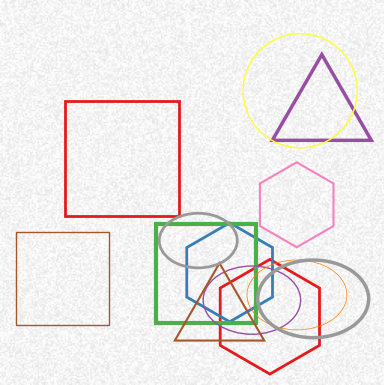[{"shape": "square", "thickness": 2, "radius": 0.74, "center": [0.317, 0.588]}, {"shape": "hexagon", "thickness": 2, "radius": 0.74, "center": [0.701, 0.177]}, {"shape": "hexagon", "thickness": 2, "radius": 0.64, "center": [0.596, 0.293]}, {"shape": "square", "thickness": 3, "radius": 0.64, "center": [0.535, 0.29]}, {"shape": "oval", "thickness": 1, "radius": 0.63, "center": [0.654, 0.22]}, {"shape": "triangle", "thickness": 2.5, "radius": 0.74, "center": [0.836, 0.71]}, {"shape": "oval", "thickness": 0.5, "radius": 0.65, "center": [0.771, 0.234]}, {"shape": "circle", "thickness": 1, "radius": 0.74, "center": [0.78, 0.764]}, {"shape": "triangle", "thickness": 1.5, "radius": 0.67, "center": [0.57, 0.182]}, {"shape": "square", "thickness": 1, "radius": 0.6, "center": [0.163, 0.278]}, {"shape": "hexagon", "thickness": 1.5, "radius": 0.55, "center": [0.771, 0.468]}, {"shape": "oval", "thickness": 2, "radius": 0.51, "center": [0.515, 0.375]}, {"shape": "oval", "thickness": 2.5, "radius": 0.72, "center": [0.814, 0.224]}]